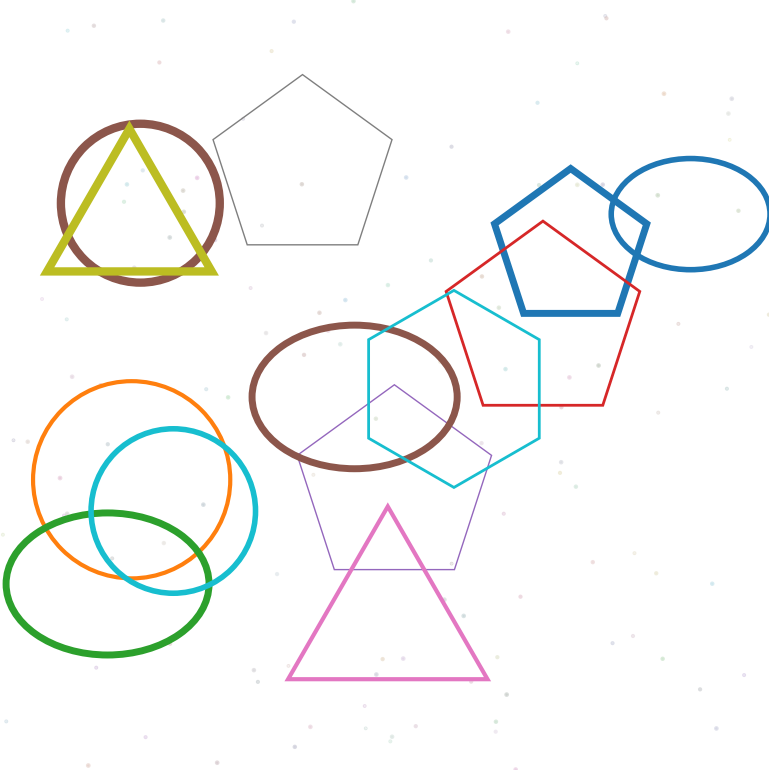[{"shape": "pentagon", "thickness": 2.5, "radius": 0.52, "center": [0.741, 0.677]}, {"shape": "oval", "thickness": 2, "radius": 0.52, "center": [0.897, 0.722]}, {"shape": "circle", "thickness": 1.5, "radius": 0.64, "center": [0.171, 0.377]}, {"shape": "oval", "thickness": 2.5, "radius": 0.66, "center": [0.14, 0.242]}, {"shape": "pentagon", "thickness": 1, "radius": 0.66, "center": [0.705, 0.581]}, {"shape": "pentagon", "thickness": 0.5, "radius": 0.66, "center": [0.512, 0.368]}, {"shape": "oval", "thickness": 2.5, "radius": 0.67, "center": [0.461, 0.485]}, {"shape": "circle", "thickness": 3, "radius": 0.52, "center": [0.182, 0.736]}, {"shape": "triangle", "thickness": 1.5, "radius": 0.75, "center": [0.504, 0.193]}, {"shape": "pentagon", "thickness": 0.5, "radius": 0.61, "center": [0.393, 0.781]}, {"shape": "triangle", "thickness": 3, "radius": 0.62, "center": [0.168, 0.709]}, {"shape": "circle", "thickness": 2, "radius": 0.53, "center": [0.225, 0.336]}, {"shape": "hexagon", "thickness": 1, "radius": 0.64, "center": [0.59, 0.495]}]